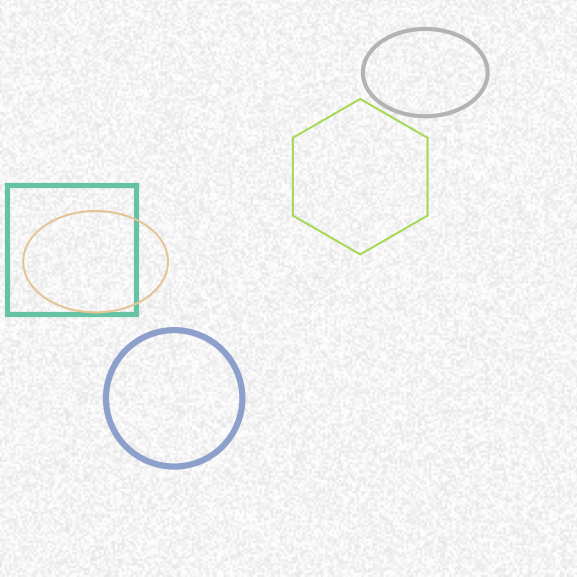[{"shape": "square", "thickness": 2.5, "radius": 0.56, "center": [0.124, 0.567]}, {"shape": "circle", "thickness": 3, "radius": 0.59, "center": [0.302, 0.309]}, {"shape": "hexagon", "thickness": 1, "radius": 0.67, "center": [0.624, 0.693]}, {"shape": "oval", "thickness": 1, "radius": 0.63, "center": [0.166, 0.546]}, {"shape": "oval", "thickness": 2, "radius": 0.54, "center": [0.736, 0.873]}]